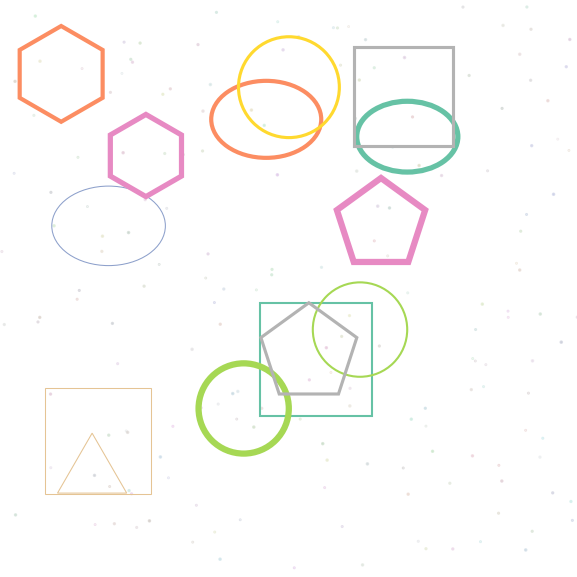[{"shape": "oval", "thickness": 2.5, "radius": 0.44, "center": [0.705, 0.762]}, {"shape": "square", "thickness": 1, "radius": 0.49, "center": [0.547, 0.377]}, {"shape": "hexagon", "thickness": 2, "radius": 0.41, "center": [0.106, 0.871]}, {"shape": "oval", "thickness": 2, "radius": 0.48, "center": [0.461, 0.792]}, {"shape": "oval", "thickness": 0.5, "radius": 0.49, "center": [0.188, 0.608]}, {"shape": "pentagon", "thickness": 3, "radius": 0.4, "center": [0.66, 0.611]}, {"shape": "hexagon", "thickness": 2.5, "radius": 0.36, "center": [0.253, 0.73]}, {"shape": "circle", "thickness": 3, "radius": 0.39, "center": [0.422, 0.292]}, {"shape": "circle", "thickness": 1, "radius": 0.41, "center": [0.623, 0.428]}, {"shape": "circle", "thickness": 1.5, "radius": 0.44, "center": [0.5, 0.848]}, {"shape": "triangle", "thickness": 0.5, "radius": 0.35, "center": [0.159, 0.18]}, {"shape": "square", "thickness": 0.5, "radius": 0.46, "center": [0.17, 0.236]}, {"shape": "pentagon", "thickness": 1.5, "radius": 0.44, "center": [0.535, 0.388]}, {"shape": "square", "thickness": 1.5, "radius": 0.43, "center": [0.698, 0.832]}]